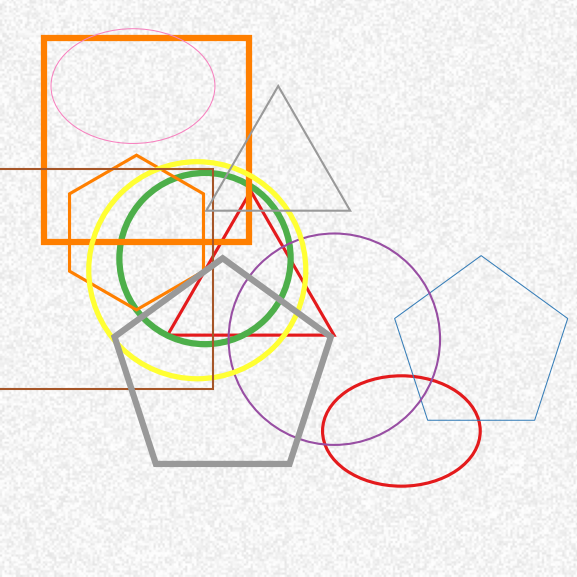[{"shape": "triangle", "thickness": 1.5, "radius": 0.83, "center": [0.434, 0.502]}, {"shape": "oval", "thickness": 1.5, "radius": 0.68, "center": [0.695, 0.253]}, {"shape": "pentagon", "thickness": 0.5, "radius": 0.79, "center": [0.833, 0.399]}, {"shape": "circle", "thickness": 3, "radius": 0.74, "center": [0.355, 0.551]}, {"shape": "circle", "thickness": 1, "radius": 0.92, "center": [0.579, 0.412]}, {"shape": "square", "thickness": 3, "radius": 0.89, "center": [0.254, 0.757]}, {"shape": "hexagon", "thickness": 1.5, "radius": 0.67, "center": [0.236, 0.597]}, {"shape": "circle", "thickness": 2.5, "radius": 0.94, "center": [0.342, 0.531]}, {"shape": "square", "thickness": 1, "radius": 0.96, "center": [0.177, 0.516]}, {"shape": "oval", "thickness": 0.5, "radius": 0.71, "center": [0.23, 0.85]}, {"shape": "triangle", "thickness": 1, "radius": 0.72, "center": [0.482, 0.706]}, {"shape": "pentagon", "thickness": 3, "radius": 0.98, "center": [0.386, 0.355]}]